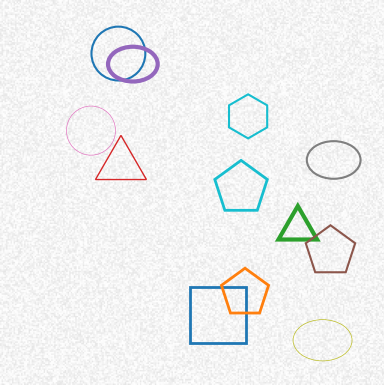[{"shape": "circle", "thickness": 1.5, "radius": 0.35, "center": [0.308, 0.861]}, {"shape": "square", "thickness": 2, "radius": 0.36, "center": [0.566, 0.181]}, {"shape": "pentagon", "thickness": 2, "radius": 0.32, "center": [0.636, 0.239]}, {"shape": "triangle", "thickness": 3, "radius": 0.29, "center": [0.773, 0.407]}, {"shape": "triangle", "thickness": 1, "radius": 0.38, "center": [0.314, 0.572]}, {"shape": "oval", "thickness": 3, "radius": 0.32, "center": [0.345, 0.833]}, {"shape": "pentagon", "thickness": 1.5, "radius": 0.34, "center": [0.858, 0.347]}, {"shape": "circle", "thickness": 0.5, "radius": 0.32, "center": [0.236, 0.661]}, {"shape": "oval", "thickness": 1.5, "radius": 0.35, "center": [0.867, 0.584]}, {"shape": "oval", "thickness": 0.5, "radius": 0.38, "center": [0.838, 0.116]}, {"shape": "hexagon", "thickness": 1.5, "radius": 0.29, "center": [0.644, 0.698]}, {"shape": "pentagon", "thickness": 2, "radius": 0.36, "center": [0.626, 0.512]}]